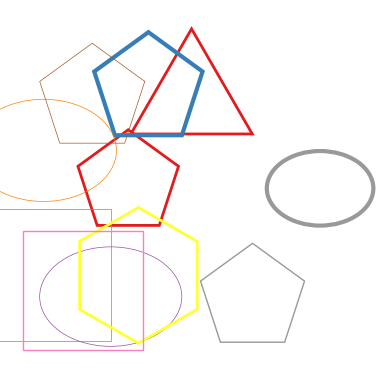[{"shape": "pentagon", "thickness": 2, "radius": 0.69, "center": [0.333, 0.526]}, {"shape": "triangle", "thickness": 2, "radius": 0.91, "center": [0.498, 0.743]}, {"shape": "pentagon", "thickness": 3, "radius": 0.74, "center": [0.385, 0.768]}, {"shape": "square", "thickness": 0.5, "radius": 0.86, "center": [0.116, 0.286]}, {"shape": "oval", "thickness": 0.5, "radius": 0.92, "center": [0.288, 0.23]}, {"shape": "oval", "thickness": 0.5, "radius": 0.95, "center": [0.113, 0.609]}, {"shape": "hexagon", "thickness": 2, "radius": 0.88, "center": [0.36, 0.285]}, {"shape": "pentagon", "thickness": 0.5, "radius": 0.72, "center": [0.24, 0.744]}, {"shape": "square", "thickness": 1, "radius": 0.78, "center": [0.215, 0.245]}, {"shape": "pentagon", "thickness": 1, "radius": 0.71, "center": [0.656, 0.226]}, {"shape": "oval", "thickness": 3, "radius": 0.69, "center": [0.831, 0.511]}]